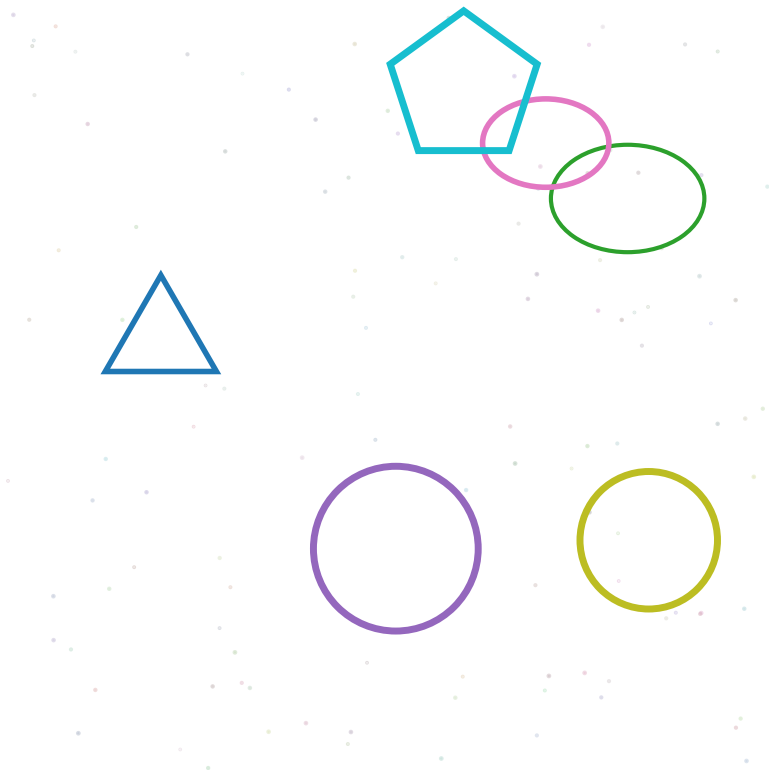[{"shape": "triangle", "thickness": 2, "radius": 0.42, "center": [0.209, 0.559]}, {"shape": "oval", "thickness": 1.5, "radius": 0.5, "center": [0.815, 0.742]}, {"shape": "circle", "thickness": 2.5, "radius": 0.53, "center": [0.514, 0.287]}, {"shape": "oval", "thickness": 2, "radius": 0.41, "center": [0.709, 0.814]}, {"shape": "circle", "thickness": 2.5, "radius": 0.45, "center": [0.843, 0.298]}, {"shape": "pentagon", "thickness": 2.5, "radius": 0.5, "center": [0.602, 0.886]}]